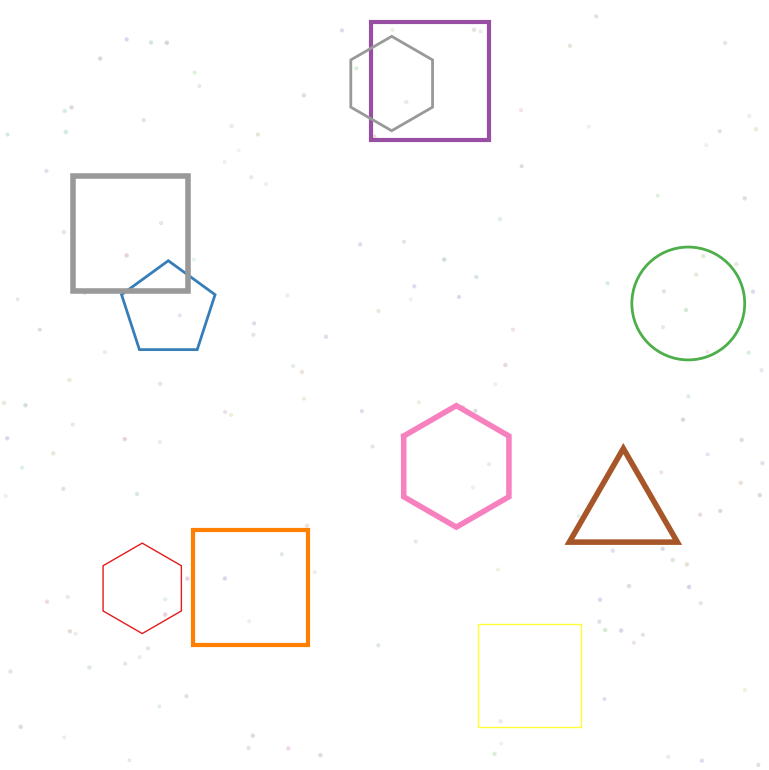[{"shape": "hexagon", "thickness": 0.5, "radius": 0.29, "center": [0.185, 0.236]}, {"shape": "pentagon", "thickness": 1, "radius": 0.32, "center": [0.219, 0.598]}, {"shape": "circle", "thickness": 1, "radius": 0.37, "center": [0.894, 0.606]}, {"shape": "square", "thickness": 1.5, "radius": 0.38, "center": [0.558, 0.895]}, {"shape": "square", "thickness": 1.5, "radius": 0.37, "center": [0.325, 0.237]}, {"shape": "square", "thickness": 0.5, "radius": 0.34, "center": [0.687, 0.122]}, {"shape": "triangle", "thickness": 2, "radius": 0.41, "center": [0.81, 0.336]}, {"shape": "hexagon", "thickness": 2, "radius": 0.39, "center": [0.593, 0.394]}, {"shape": "hexagon", "thickness": 1, "radius": 0.31, "center": [0.509, 0.892]}, {"shape": "square", "thickness": 2, "radius": 0.37, "center": [0.17, 0.696]}]